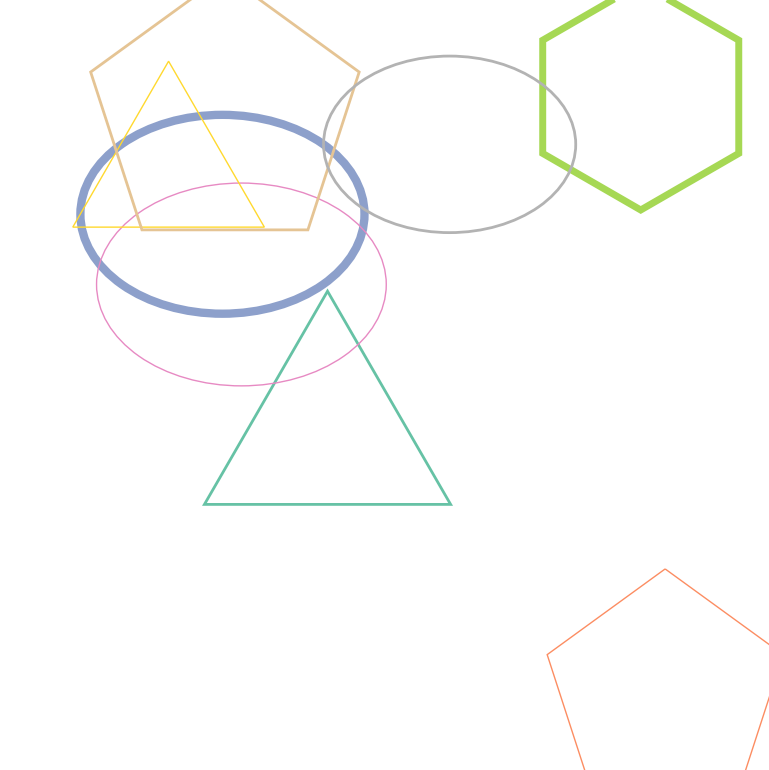[{"shape": "triangle", "thickness": 1, "radius": 0.92, "center": [0.425, 0.437]}, {"shape": "pentagon", "thickness": 0.5, "radius": 0.81, "center": [0.864, 0.1]}, {"shape": "oval", "thickness": 3, "radius": 0.92, "center": [0.289, 0.722]}, {"shape": "oval", "thickness": 0.5, "radius": 0.94, "center": [0.314, 0.631]}, {"shape": "hexagon", "thickness": 2.5, "radius": 0.73, "center": [0.832, 0.874]}, {"shape": "triangle", "thickness": 0.5, "radius": 0.72, "center": [0.219, 0.777]}, {"shape": "pentagon", "thickness": 1, "radius": 0.92, "center": [0.292, 0.85]}, {"shape": "oval", "thickness": 1, "radius": 0.82, "center": [0.584, 0.813]}]